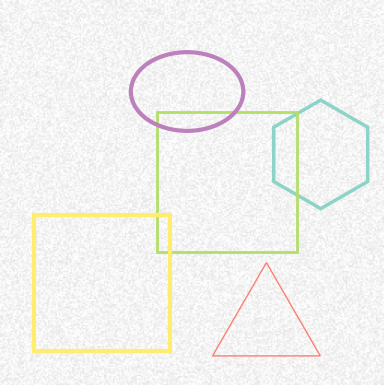[{"shape": "hexagon", "thickness": 2.5, "radius": 0.7, "center": [0.833, 0.599]}, {"shape": "triangle", "thickness": 1, "radius": 0.81, "center": [0.692, 0.156]}, {"shape": "square", "thickness": 2, "radius": 0.91, "center": [0.59, 0.527]}, {"shape": "oval", "thickness": 3, "radius": 0.73, "center": [0.486, 0.762]}, {"shape": "square", "thickness": 3, "radius": 0.88, "center": [0.266, 0.265]}]